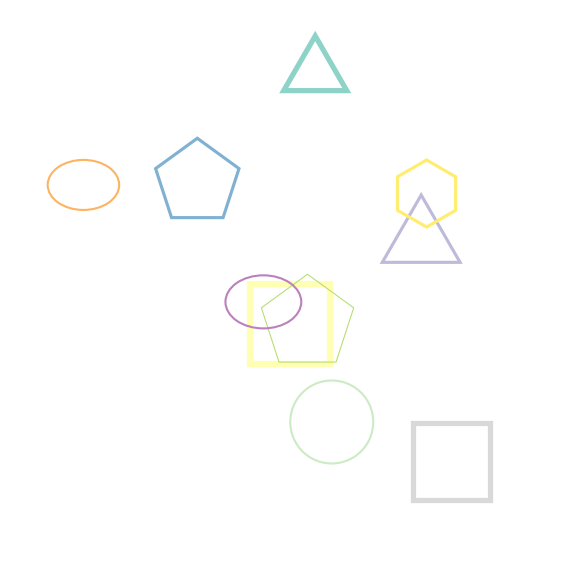[{"shape": "triangle", "thickness": 2.5, "radius": 0.32, "center": [0.546, 0.874]}, {"shape": "square", "thickness": 3, "radius": 0.35, "center": [0.502, 0.439]}, {"shape": "triangle", "thickness": 1.5, "radius": 0.39, "center": [0.729, 0.584]}, {"shape": "pentagon", "thickness": 1.5, "radius": 0.38, "center": [0.342, 0.684]}, {"shape": "oval", "thickness": 1, "radius": 0.31, "center": [0.144, 0.679]}, {"shape": "pentagon", "thickness": 0.5, "radius": 0.42, "center": [0.533, 0.44]}, {"shape": "square", "thickness": 2.5, "radius": 0.33, "center": [0.782, 0.201]}, {"shape": "oval", "thickness": 1, "radius": 0.33, "center": [0.456, 0.476]}, {"shape": "circle", "thickness": 1, "radius": 0.36, "center": [0.574, 0.268]}, {"shape": "hexagon", "thickness": 1.5, "radius": 0.29, "center": [0.739, 0.664]}]